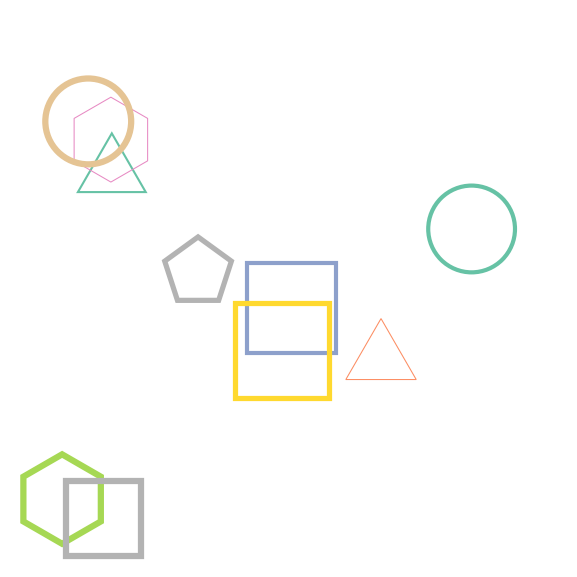[{"shape": "circle", "thickness": 2, "radius": 0.38, "center": [0.817, 0.603]}, {"shape": "triangle", "thickness": 1, "radius": 0.34, "center": [0.194, 0.7]}, {"shape": "triangle", "thickness": 0.5, "radius": 0.35, "center": [0.66, 0.377]}, {"shape": "square", "thickness": 2, "radius": 0.39, "center": [0.505, 0.466]}, {"shape": "hexagon", "thickness": 0.5, "radius": 0.37, "center": [0.192, 0.757]}, {"shape": "hexagon", "thickness": 3, "radius": 0.39, "center": [0.108, 0.135]}, {"shape": "square", "thickness": 2.5, "radius": 0.41, "center": [0.488, 0.392]}, {"shape": "circle", "thickness": 3, "radius": 0.37, "center": [0.153, 0.789]}, {"shape": "pentagon", "thickness": 2.5, "radius": 0.3, "center": [0.343, 0.528]}, {"shape": "square", "thickness": 3, "radius": 0.32, "center": [0.179, 0.102]}]